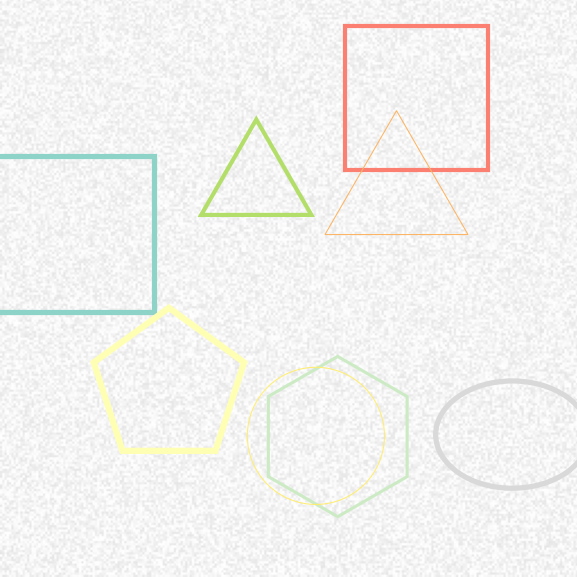[{"shape": "square", "thickness": 2.5, "radius": 0.68, "center": [0.132, 0.594]}, {"shape": "pentagon", "thickness": 3, "radius": 0.68, "center": [0.293, 0.329]}, {"shape": "square", "thickness": 2, "radius": 0.62, "center": [0.722, 0.829]}, {"shape": "triangle", "thickness": 0.5, "radius": 0.71, "center": [0.687, 0.664]}, {"shape": "triangle", "thickness": 2, "radius": 0.55, "center": [0.444, 0.682]}, {"shape": "oval", "thickness": 2.5, "radius": 0.66, "center": [0.887, 0.247]}, {"shape": "hexagon", "thickness": 1.5, "radius": 0.69, "center": [0.585, 0.243]}, {"shape": "circle", "thickness": 0.5, "radius": 0.59, "center": [0.547, 0.244]}]